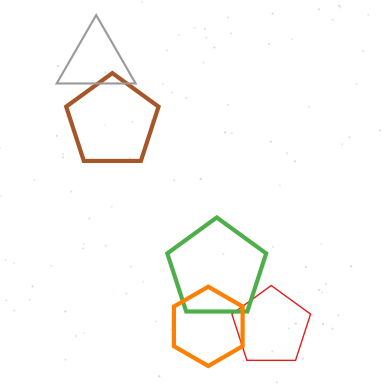[{"shape": "pentagon", "thickness": 1, "radius": 0.54, "center": [0.704, 0.151]}, {"shape": "pentagon", "thickness": 3, "radius": 0.67, "center": [0.563, 0.3]}, {"shape": "hexagon", "thickness": 3, "radius": 0.52, "center": [0.541, 0.152]}, {"shape": "pentagon", "thickness": 3, "radius": 0.63, "center": [0.292, 0.684]}, {"shape": "triangle", "thickness": 1.5, "radius": 0.59, "center": [0.25, 0.842]}]